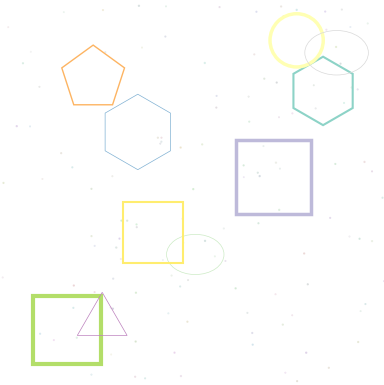[{"shape": "hexagon", "thickness": 1.5, "radius": 0.44, "center": [0.839, 0.764]}, {"shape": "circle", "thickness": 2.5, "radius": 0.35, "center": [0.77, 0.895]}, {"shape": "square", "thickness": 2.5, "radius": 0.48, "center": [0.71, 0.54]}, {"shape": "hexagon", "thickness": 0.5, "radius": 0.49, "center": [0.358, 0.657]}, {"shape": "pentagon", "thickness": 1, "radius": 0.43, "center": [0.242, 0.797]}, {"shape": "square", "thickness": 3, "radius": 0.44, "center": [0.173, 0.143]}, {"shape": "oval", "thickness": 0.5, "radius": 0.41, "center": [0.874, 0.863]}, {"shape": "triangle", "thickness": 0.5, "radius": 0.37, "center": [0.265, 0.166]}, {"shape": "oval", "thickness": 0.5, "radius": 0.37, "center": [0.507, 0.339]}, {"shape": "square", "thickness": 1.5, "radius": 0.39, "center": [0.398, 0.396]}]